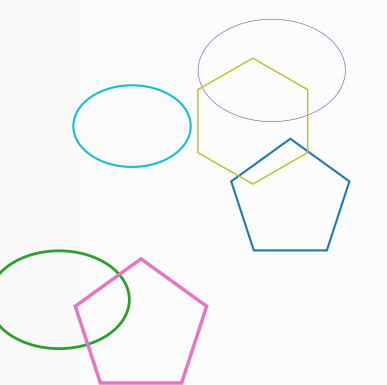[{"shape": "pentagon", "thickness": 1.5, "radius": 0.8, "center": [0.749, 0.479]}, {"shape": "oval", "thickness": 2, "radius": 0.91, "center": [0.152, 0.221]}, {"shape": "oval", "thickness": 0.5, "radius": 0.95, "center": [0.701, 0.817]}, {"shape": "pentagon", "thickness": 2.5, "radius": 0.89, "center": [0.364, 0.149]}, {"shape": "hexagon", "thickness": 1, "radius": 0.82, "center": [0.652, 0.685]}, {"shape": "oval", "thickness": 1.5, "radius": 0.76, "center": [0.341, 0.672]}]